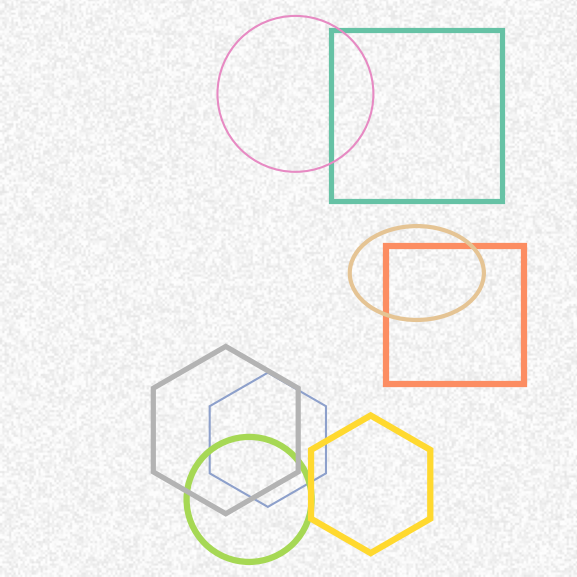[{"shape": "square", "thickness": 2.5, "radius": 0.74, "center": [0.721, 0.8]}, {"shape": "square", "thickness": 3, "radius": 0.6, "center": [0.789, 0.453]}, {"shape": "hexagon", "thickness": 1, "radius": 0.58, "center": [0.464, 0.238]}, {"shape": "circle", "thickness": 1, "radius": 0.67, "center": [0.512, 0.837]}, {"shape": "circle", "thickness": 3, "radius": 0.54, "center": [0.431, 0.134]}, {"shape": "hexagon", "thickness": 3, "radius": 0.6, "center": [0.642, 0.161]}, {"shape": "oval", "thickness": 2, "radius": 0.58, "center": [0.722, 0.526]}, {"shape": "hexagon", "thickness": 2.5, "radius": 0.72, "center": [0.391, 0.254]}]